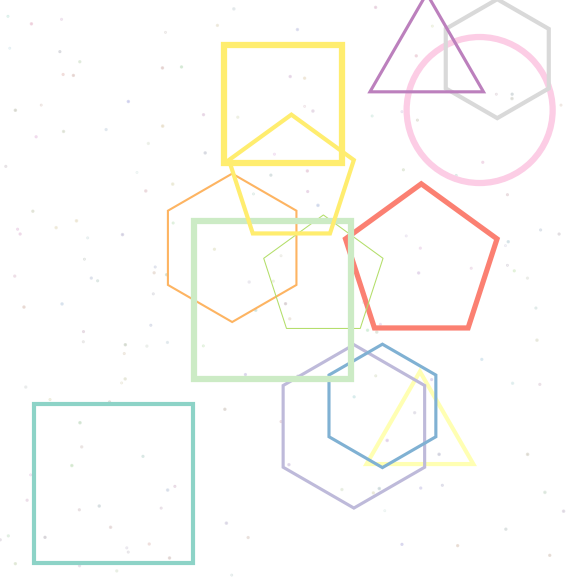[{"shape": "square", "thickness": 2, "radius": 0.69, "center": [0.197, 0.162]}, {"shape": "triangle", "thickness": 2, "radius": 0.53, "center": [0.727, 0.249]}, {"shape": "hexagon", "thickness": 1.5, "radius": 0.71, "center": [0.613, 0.261]}, {"shape": "pentagon", "thickness": 2.5, "radius": 0.69, "center": [0.729, 0.543]}, {"shape": "hexagon", "thickness": 1.5, "radius": 0.53, "center": [0.662, 0.296]}, {"shape": "hexagon", "thickness": 1, "radius": 0.64, "center": [0.402, 0.57]}, {"shape": "pentagon", "thickness": 0.5, "radius": 0.54, "center": [0.56, 0.518]}, {"shape": "circle", "thickness": 3, "radius": 0.63, "center": [0.831, 0.809]}, {"shape": "hexagon", "thickness": 2, "radius": 0.52, "center": [0.861, 0.898]}, {"shape": "triangle", "thickness": 1.5, "radius": 0.57, "center": [0.739, 0.897]}, {"shape": "square", "thickness": 3, "radius": 0.68, "center": [0.472, 0.48]}, {"shape": "square", "thickness": 3, "radius": 0.51, "center": [0.491, 0.819]}, {"shape": "pentagon", "thickness": 2, "radius": 0.57, "center": [0.505, 0.687]}]